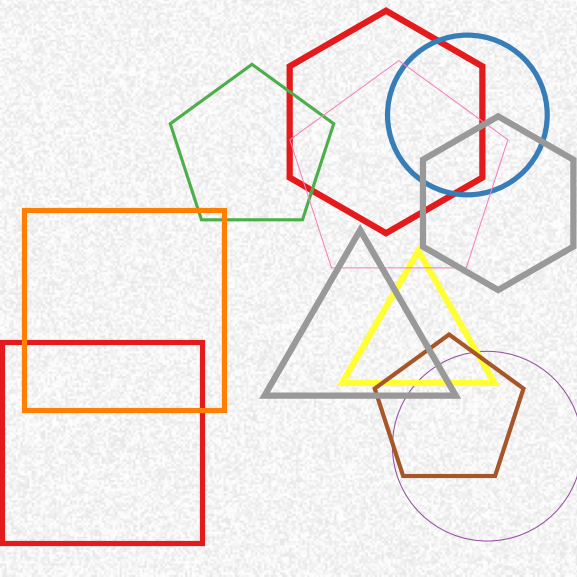[{"shape": "hexagon", "thickness": 3, "radius": 0.96, "center": [0.668, 0.788]}, {"shape": "square", "thickness": 2.5, "radius": 0.87, "center": [0.176, 0.233]}, {"shape": "circle", "thickness": 2.5, "radius": 0.69, "center": [0.809, 0.8]}, {"shape": "pentagon", "thickness": 1.5, "radius": 0.74, "center": [0.436, 0.739]}, {"shape": "circle", "thickness": 0.5, "radius": 0.82, "center": [0.844, 0.227]}, {"shape": "square", "thickness": 2.5, "radius": 0.86, "center": [0.215, 0.462]}, {"shape": "triangle", "thickness": 3, "radius": 0.76, "center": [0.724, 0.412]}, {"shape": "pentagon", "thickness": 2, "radius": 0.68, "center": [0.778, 0.284]}, {"shape": "pentagon", "thickness": 0.5, "radius": 0.99, "center": [0.691, 0.696]}, {"shape": "hexagon", "thickness": 3, "radius": 0.75, "center": [0.863, 0.647]}, {"shape": "triangle", "thickness": 3, "radius": 0.96, "center": [0.624, 0.41]}]